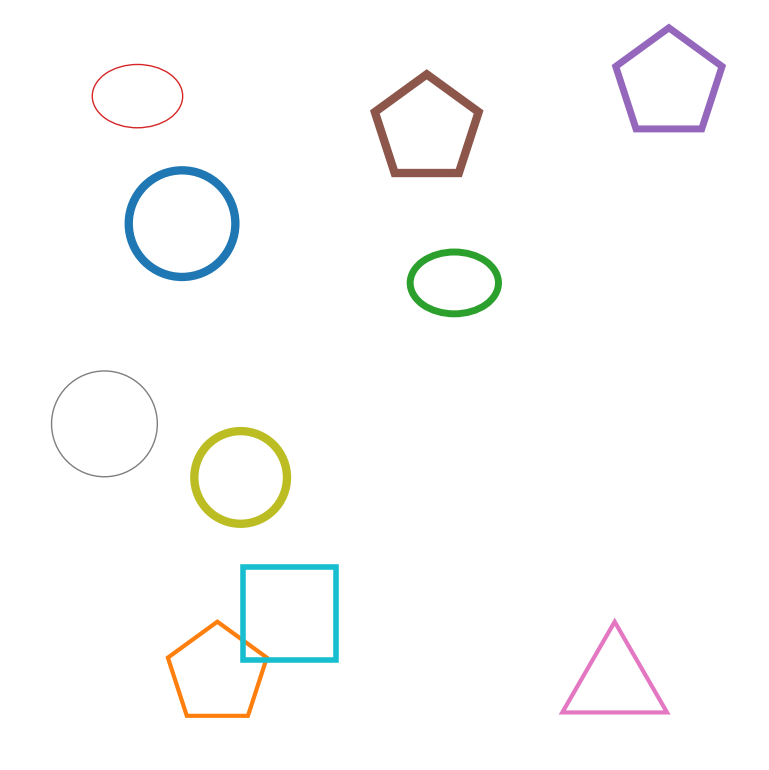[{"shape": "circle", "thickness": 3, "radius": 0.35, "center": [0.236, 0.71]}, {"shape": "pentagon", "thickness": 1.5, "radius": 0.34, "center": [0.282, 0.125]}, {"shape": "oval", "thickness": 2.5, "radius": 0.29, "center": [0.59, 0.633]}, {"shape": "oval", "thickness": 0.5, "radius": 0.29, "center": [0.179, 0.875]}, {"shape": "pentagon", "thickness": 2.5, "radius": 0.36, "center": [0.869, 0.891]}, {"shape": "pentagon", "thickness": 3, "radius": 0.35, "center": [0.554, 0.833]}, {"shape": "triangle", "thickness": 1.5, "radius": 0.39, "center": [0.798, 0.114]}, {"shape": "circle", "thickness": 0.5, "radius": 0.34, "center": [0.136, 0.45]}, {"shape": "circle", "thickness": 3, "radius": 0.3, "center": [0.313, 0.38]}, {"shape": "square", "thickness": 2, "radius": 0.3, "center": [0.375, 0.204]}]